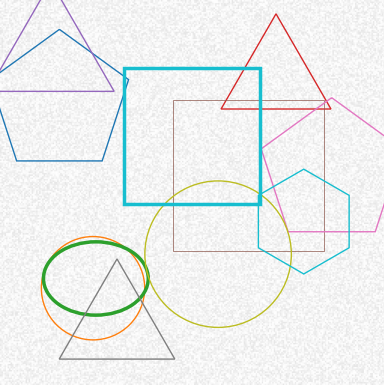[{"shape": "pentagon", "thickness": 1, "radius": 0.94, "center": [0.154, 0.735]}, {"shape": "circle", "thickness": 1, "radius": 0.67, "center": [0.242, 0.251]}, {"shape": "oval", "thickness": 2.5, "radius": 0.68, "center": [0.249, 0.277]}, {"shape": "triangle", "thickness": 1, "radius": 0.82, "center": [0.717, 0.799]}, {"shape": "triangle", "thickness": 1, "radius": 0.95, "center": [0.132, 0.858]}, {"shape": "square", "thickness": 0.5, "radius": 0.98, "center": [0.645, 0.544]}, {"shape": "pentagon", "thickness": 1, "radius": 0.96, "center": [0.862, 0.554]}, {"shape": "triangle", "thickness": 1, "radius": 0.87, "center": [0.304, 0.154]}, {"shape": "circle", "thickness": 1, "radius": 0.95, "center": [0.566, 0.34]}, {"shape": "hexagon", "thickness": 1, "radius": 0.68, "center": [0.789, 0.425]}, {"shape": "square", "thickness": 2.5, "radius": 0.88, "center": [0.498, 0.646]}]